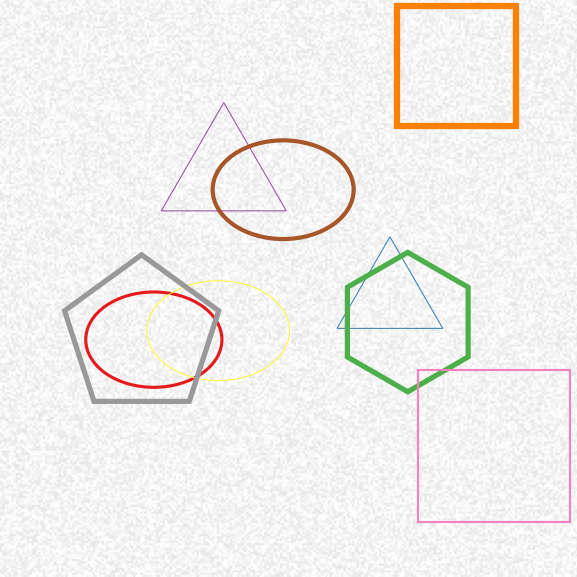[{"shape": "oval", "thickness": 1.5, "radius": 0.59, "center": [0.266, 0.411]}, {"shape": "triangle", "thickness": 0.5, "radius": 0.53, "center": [0.675, 0.483]}, {"shape": "hexagon", "thickness": 2.5, "radius": 0.6, "center": [0.706, 0.441]}, {"shape": "triangle", "thickness": 0.5, "radius": 0.62, "center": [0.388, 0.696]}, {"shape": "square", "thickness": 3, "radius": 0.52, "center": [0.79, 0.885]}, {"shape": "oval", "thickness": 0.5, "radius": 0.62, "center": [0.378, 0.427]}, {"shape": "oval", "thickness": 2, "radius": 0.61, "center": [0.49, 0.671]}, {"shape": "square", "thickness": 1, "radius": 0.66, "center": [0.856, 0.227]}, {"shape": "pentagon", "thickness": 2.5, "radius": 0.7, "center": [0.245, 0.418]}]